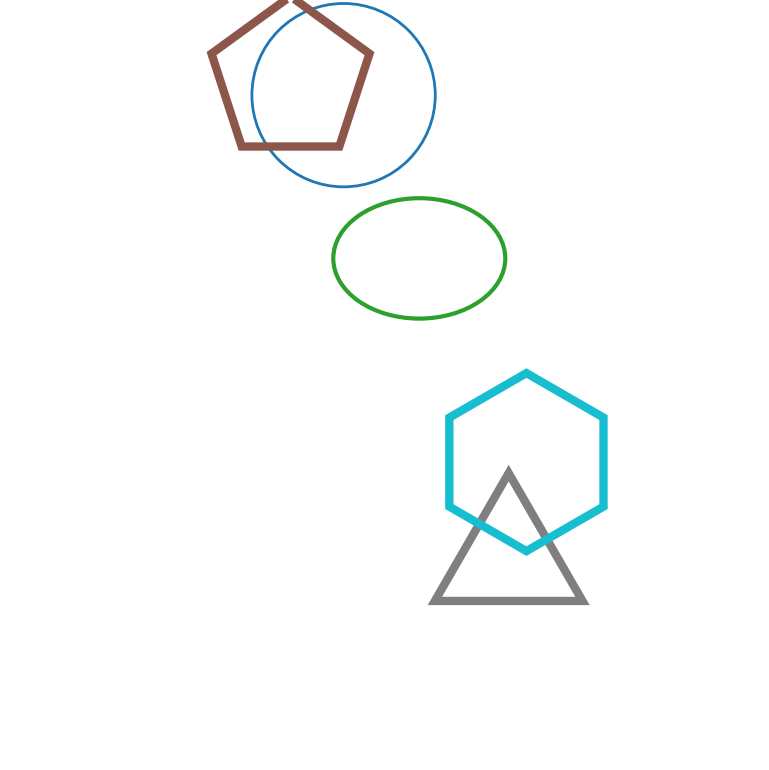[{"shape": "circle", "thickness": 1, "radius": 0.6, "center": [0.446, 0.876]}, {"shape": "oval", "thickness": 1.5, "radius": 0.56, "center": [0.545, 0.664]}, {"shape": "pentagon", "thickness": 3, "radius": 0.54, "center": [0.377, 0.897]}, {"shape": "triangle", "thickness": 3, "radius": 0.55, "center": [0.661, 0.275]}, {"shape": "hexagon", "thickness": 3, "radius": 0.58, "center": [0.684, 0.4]}]